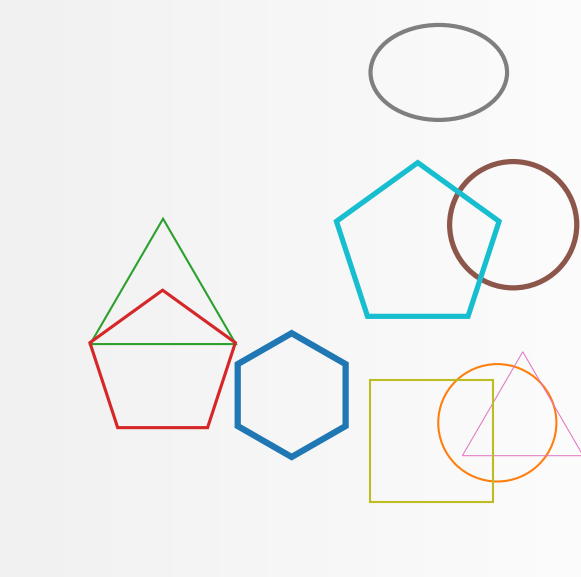[{"shape": "hexagon", "thickness": 3, "radius": 0.54, "center": [0.502, 0.315]}, {"shape": "circle", "thickness": 1, "radius": 0.51, "center": [0.856, 0.267]}, {"shape": "triangle", "thickness": 1, "radius": 0.72, "center": [0.281, 0.476]}, {"shape": "pentagon", "thickness": 1.5, "radius": 0.66, "center": [0.28, 0.365]}, {"shape": "circle", "thickness": 2.5, "radius": 0.55, "center": [0.883, 0.61]}, {"shape": "triangle", "thickness": 0.5, "radius": 0.6, "center": [0.899, 0.27]}, {"shape": "oval", "thickness": 2, "radius": 0.59, "center": [0.755, 0.874]}, {"shape": "square", "thickness": 1, "radius": 0.53, "center": [0.742, 0.235]}, {"shape": "pentagon", "thickness": 2.5, "radius": 0.74, "center": [0.719, 0.57]}]